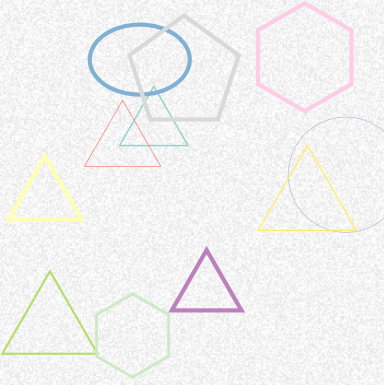[{"shape": "triangle", "thickness": 1, "radius": 0.51, "center": [0.399, 0.673]}, {"shape": "triangle", "thickness": 3, "radius": 0.55, "center": [0.117, 0.485]}, {"shape": "circle", "thickness": 0.5, "radius": 0.75, "center": [0.898, 0.546]}, {"shape": "triangle", "thickness": 0.5, "radius": 0.57, "center": [0.318, 0.625]}, {"shape": "oval", "thickness": 3, "radius": 0.65, "center": [0.363, 0.845]}, {"shape": "triangle", "thickness": 1.5, "radius": 0.71, "center": [0.13, 0.153]}, {"shape": "hexagon", "thickness": 3, "radius": 0.7, "center": [0.792, 0.852]}, {"shape": "pentagon", "thickness": 3, "radius": 0.75, "center": [0.478, 0.81]}, {"shape": "triangle", "thickness": 3, "radius": 0.52, "center": [0.537, 0.246]}, {"shape": "hexagon", "thickness": 2, "radius": 0.54, "center": [0.344, 0.129]}, {"shape": "triangle", "thickness": 1, "radius": 0.74, "center": [0.798, 0.475]}]